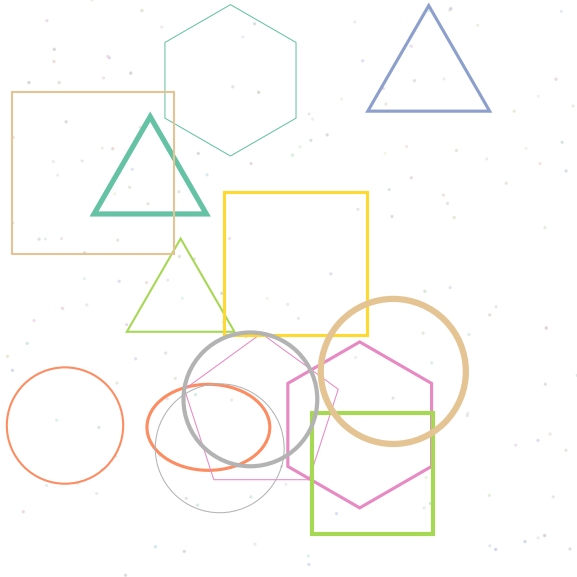[{"shape": "triangle", "thickness": 2.5, "radius": 0.56, "center": [0.26, 0.685]}, {"shape": "hexagon", "thickness": 0.5, "radius": 0.66, "center": [0.399, 0.86]}, {"shape": "oval", "thickness": 1.5, "radius": 0.53, "center": [0.361, 0.259]}, {"shape": "circle", "thickness": 1, "radius": 0.5, "center": [0.113, 0.262]}, {"shape": "triangle", "thickness": 1.5, "radius": 0.61, "center": [0.742, 0.868]}, {"shape": "hexagon", "thickness": 1.5, "radius": 0.72, "center": [0.623, 0.263]}, {"shape": "pentagon", "thickness": 0.5, "radius": 0.7, "center": [0.453, 0.282]}, {"shape": "triangle", "thickness": 1, "radius": 0.54, "center": [0.313, 0.478]}, {"shape": "square", "thickness": 2, "radius": 0.53, "center": [0.645, 0.179]}, {"shape": "square", "thickness": 1.5, "radius": 0.62, "center": [0.512, 0.542]}, {"shape": "square", "thickness": 1, "radius": 0.7, "center": [0.161, 0.7]}, {"shape": "circle", "thickness": 3, "radius": 0.63, "center": [0.681, 0.356]}, {"shape": "circle", "thickness": 0.5, "radius": 0.56, "center": [0.38, 0.223]}, {"shape": "circle", "thickness": 2, "radius": 0.58, "center": [0.434, 0.308]}]